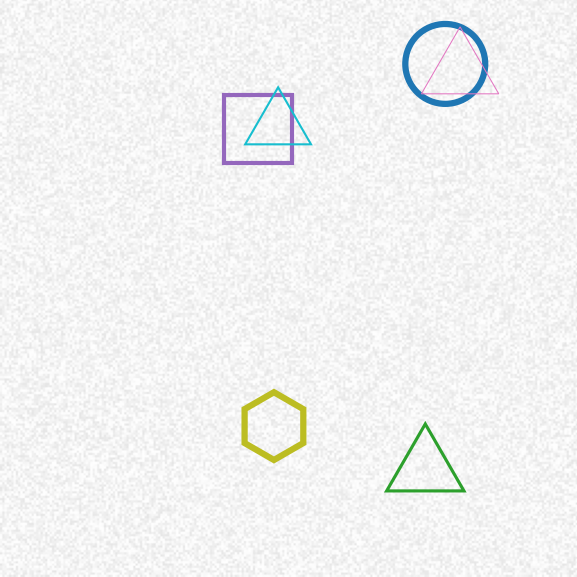[{"shape": "circle", "thickness": 3, "radius": 0.35, "center": [0.771, 0.888]}, {"shape": "triangle", "thickness": 1.5, "radius": 0.39, "center": [0.736, 0.188]}, {"shape": "square", "thickness": 2, "radius": 0.29, "center": [0.446, 0.775]}, {"shape": "triangle", "thickness": 0.5, "radius": 0.39, "center": [0.797, 0.875]}, {"shape": "hexagon", "thickness": 3, "radius": 0.29, "center": [0.474, 0.261]}, {"shape": "triangle", "thickness": 1, "radius": 0.33, "center": [0.482, 0.782]}]